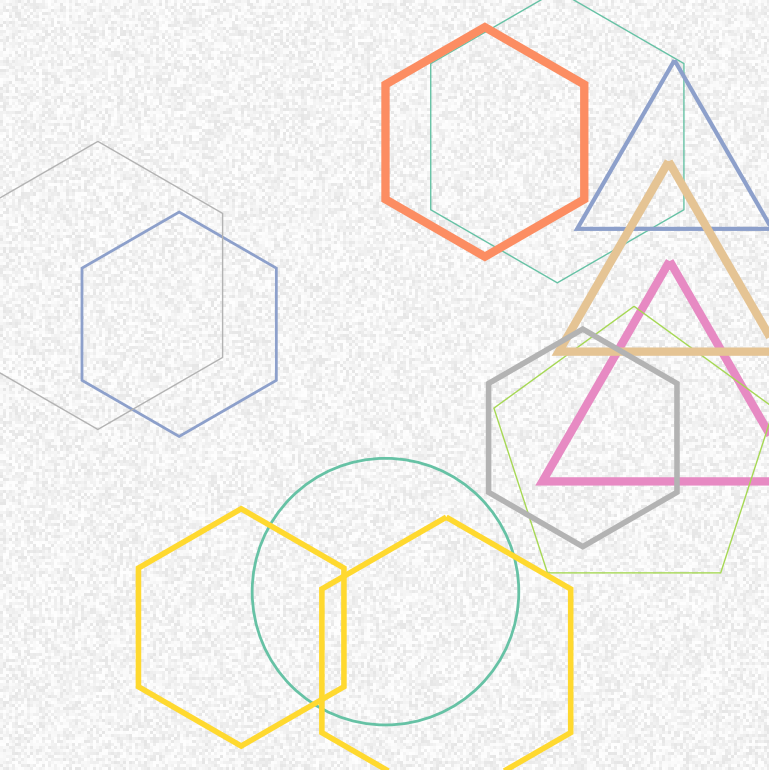[{"shape": "hexagon", "thickness": 0.5, "radius": 0.95, "center": [0.724, 0.823]}, {"shape": "circle", "thickness": 1, "radius": 0.87, "center": [0.501, 0.232]}, {"shape": "hexagon", "thickness": 3, "radius": 0.75, "center": [0.63, 0.816]}, {"shape": "hexagon", "thickness": 1, "radius": 0.73, "center": [0.233, 0.579]}, {"shape": "triangle", "thickness": 1.5, "radius": 0.73, "center": [0.876, 0.776]}, {"shape": "triangle", "thickness": 3, "radius": 0.95, "center": [0.87, 0.47]}, {"shape": "pentagon", "thickness": 0.5, "radius": 0.96, "center": [0.823, 0.411]}, {"shape": "hexagon", "thickness": 2, "radius": 0.93, "center": [0.58, 0.142]}, {"shape": "hexagon", "thickness": 2, "radius": 0.77, "center": [0.313, 0.185]}, {"shape": "triangle", "thickness": 3, "radius": 0.82, "center": [0.868, 0.626]}, {"shape": "hexagon", "thickness": 2, "radius": 0.71, "center": [0.757, 0.431]}, {"shape": "hexagon", "thickness": 0.5, "radius": 0.94, "center": [0.127, 0.629]}]